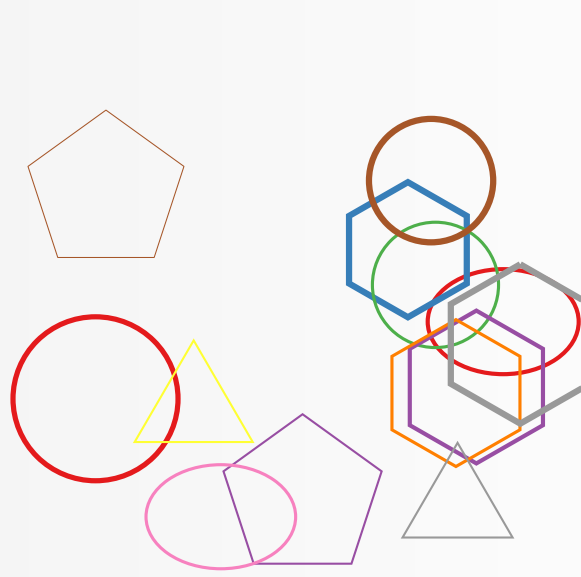[{"shape": "oval", "thickness": 2, "radius": 0.65, "center": [0.866, 0.442]}, {"shape": "circle", "thickness": 2.5, "radius": 0.71, "center": [0.164, 0.309]}, {"shape": "hexagon", "thickness": 3, "radius": 0.58, "center": [0.702, 0.567]}, {"shape": "circle", "thickness": 1.5, "radius": 0.54, "center": [0.749, 0.506]}, {"shape": "pentagon", "thickness": 1, "radius": 0.72, "center": [0.521, 0.139]}, {"shape": "hexagon", "thickness": 2, "radius": 0.66, "center": [0.82, 0.329]}, {"shape": "hexagon", "thickness": 1.5, "radius": 0.64, "center": [0.784, 0.319]}, {"shape": "triangle", "thickness": 1, "radius": 0.59, "center": [0.333, 0.292]}, {"shape": "pentagon", "thickness": 0.5, "radius": 0.71, "center": [0.182, 0.667]}, {"shape": "circle", "thickness": 3, "radius": 0.53, "center": [0.742, 0.686]}, {"shape": "oval", "thickness": 1.5, "radius": 0.64, "center": [0.38, 0.104]}, {"shape": "triangle", "thickness": 1, "radius": 0.55, "center": [0.787, 0.123]}, {"shape": "hexagon", "thickness": 3, "radius": 0.69, "center": [0.895, 0.404]}]